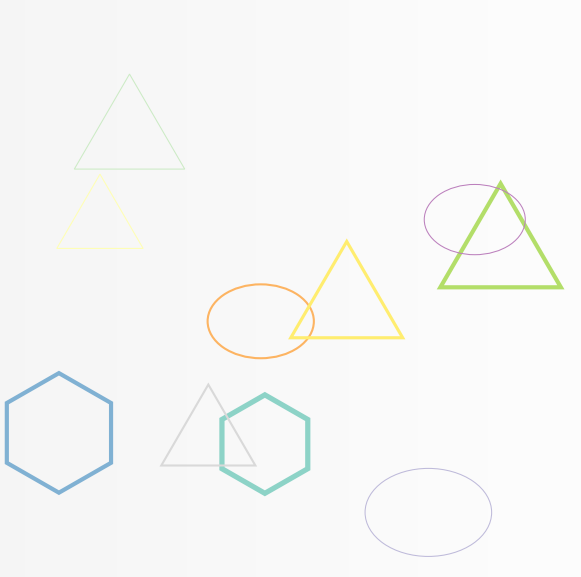[{"shape": "hexagon", "thickness": 2.5, "radius": 0.43, "center": [0.456, 0.23]}, {"shape": "triangle", "thickness": 0.5, "radius": 0.43, "center": [0.172, 0.612]}, {"shape": "oval", "thickness": 0.5, "radius": 0.54, "center": [0.737, 0.112]}, {"shape": "hexagon", "thickness": 2, "radius": 0.52, "center": [0.101, 0.25]}, {"shape": "oval", "thickness": 1, "radius": 0.46, "center": [0.449, 0.443]}, {"shape": "triangle", "thickness": 2, "radius": 0.6, "center": [0.861, 0.561]}, {"shape": "triangle", "thickness": 1, "radius": 0.47, "center": [0.358, 0.24]}, {"shape": "oval", "thickness": 0.5, "radius": 0.43, "center": [0.817, 0.619]}, {"shape": "triangle", "thickness": 0.5, "radius": 0.55, "center": [0.223, 0.761]}, {"shape": "triangle", "thickness": 1.5, "radius": 0.56, "center": [0.597, 0.47]}]